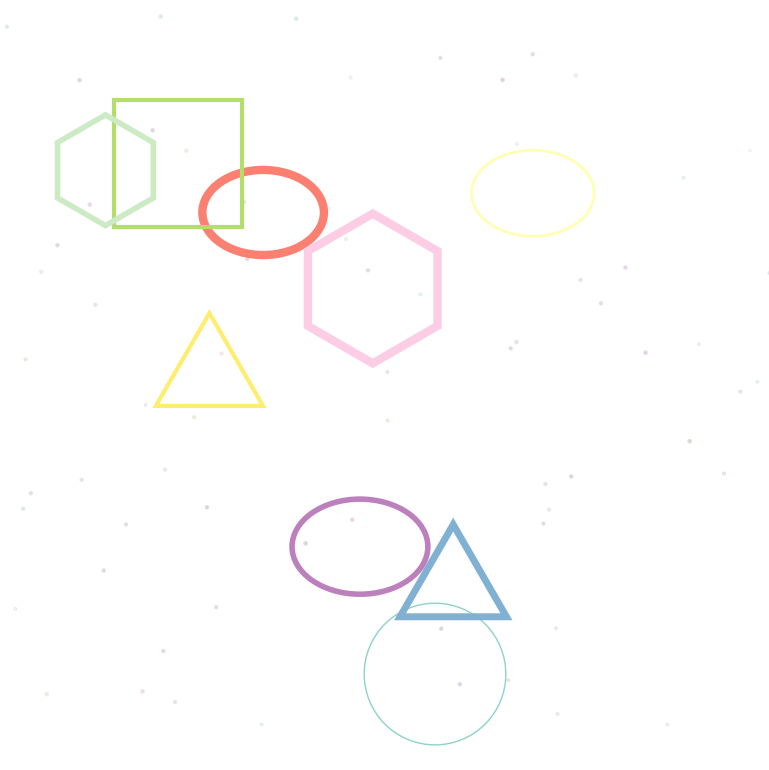[{"shape": "circle", "thickness": 0.5, "radius": 0.46, "center": [0.565, 0.125]}, {"shape": "oval", "thickness": 1, "radius": 0.4, "center": [0.692, 0.749]}, {"shape": "oval", "thickness": 3, "radius": 0.39, "center": [0.342, 0.724]}, {"shape": "triangle", "thickness": 2.5, "radius": 0.4, "center": [0.589, 0.239]}, {"shape": "square", "thickness": 1.5, "radius": 0.41, "center": [0.231, 0.788]}, {"shape": "hexagon", "thickness": 3, "radius": 0.49, "center": [0.484, 0.625]}, {"shape": "oval", "thickness": 2, "radius": 0.44, "center": [0.467, 0.29]}, {"shape": "hexagon", "thickness": 2, "radius": 0.36, "center": [0.137, 0.779]}, {"shape": "triangle", "thickness": 1.5, "radius": 0.4, "center": [0.272, 0.513]}]